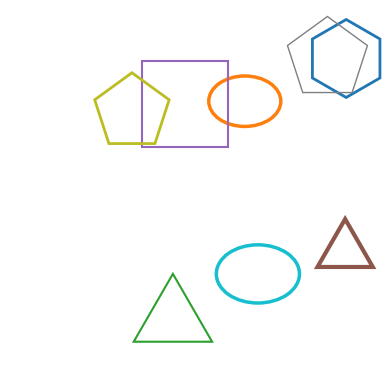[{"shape": "hexagon", "thickness": 2, "radius": 0.51, "center": [0.899, 0.848]}, {"shape": "oval", "thickness": 2.5, "radius": 0.47, "center": [0.636, 0.737]}, {"shape": "triangle", "thickness": 1.5, "radius": 0.59, "center": [0.449, 0.171]}, {"shape": "square", "thickness": 1.5, "radius": 0.56, "center": [0.48, 0.73]}, {"shape": "triangle", "thickness": 3, "radius": 0.41, "center": [0.896, 0.348]}, {"shape": "pentagon", "thickness": 1, "radius": 0.55, "center": [0.851, 0.848]}, {"shape": "pentagon", "thickness": 2, "radius": 0.51, "center": [0.343, 0.709]}, {"shape": "oval", "thickness": 2.5, "radius": 0.54, "center": [0.67, 0.289]}]